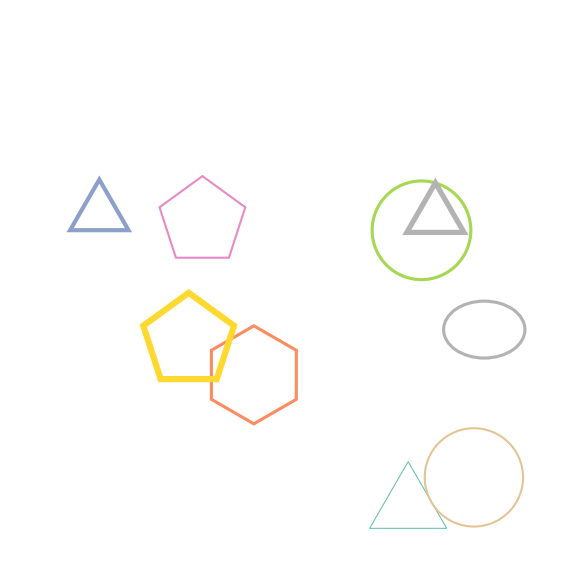[{"shape": "triangle", "thickness": 0.5, "radius": 0.39, "center": [0.707, 0.123]}, {"shape": "hexagon", "thickness": 1.5, "radius": 0.42, "center": [0.44, 0.35]}, {"shape": "triangle", "thickness": 2, "radius": 0.29, "center": [0.172, 0.63]}, {"shape": "pentagon", "thickness": 1, "radius": 0.39, "center": [0.351, 0.616]}, {"shape": "circle", "thickness": 1.5, "radius": 0.43, "center": [0.73, 0.6]}, {"shape": "pentagon", "thickness": 3, "radius": 0.41, "center": [0.327, 0.41]}, {"shape": "circle", "thickness": 1, "radius": 0.43, "center": [0.821, 0.172]}, {"shape": "oval", "thickness": 1.5, "radius": 0.35, "center": [0.839, 0.428]}, {"shape": "triangle", "thickness": 2.5, "radius": 0.29, "center": [0.754, 0.625]}]